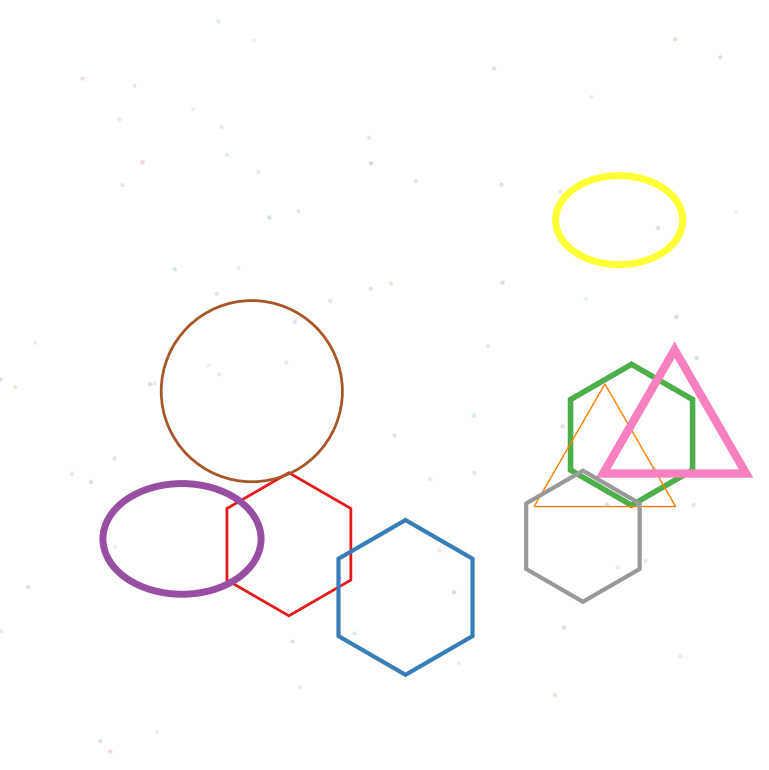[{"shape": "hexagon", "thickness": 1, "radius": 0.46, "center": [0.375, 0.293]}, {"shape": "hexagon", "thickness": 1.5, "radius": 0.5, "center": [0.527, 0.224]}, {"shape": "hexagon", "thickness": 2, "radius": 0.46, "center": [0.82, 0.435]}, {"shape": "oval", "thickness": 2.5, "radius": 0.51, "center": [0.236, 0.3]}, {"shape": "triangle", "thickness": 0.5, "radius": 0.53, "center": [0.786, 0.395]}, {"shape": "oval", "thickness": 2.5, "radius": 0.41, "center": [0.804, 0.714]}, {"shape": "circle", "thickness": 1, "radius": 0.59, "center": [0.327, 0.492]}, {"shape": "triangle", "thickness": 3, "radius": 0.54, "center": [0.876, 0.439]}, {"shape": "hexagon", "thickness": 1.5, "radius": 0.43, "center": [0.757, 0.304]}]